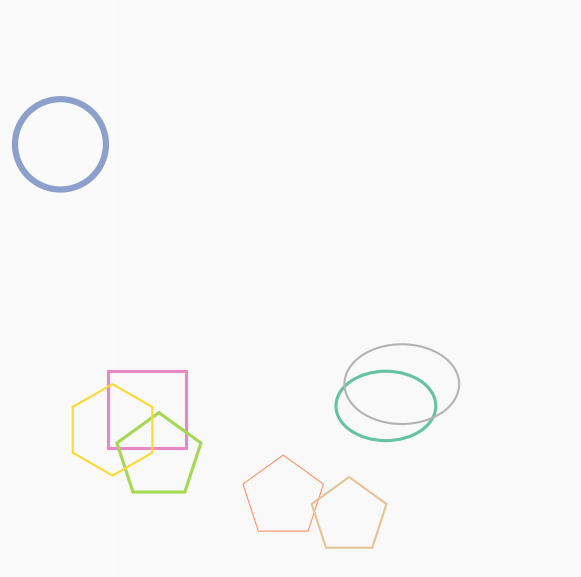[{"shape": "oval", "thickness": 1.5, "radius": 0.43, "center": [0.664, 0.296]}, {"shape": "pentagon", "thickness": 0.5, "radius": 0.36, "center": [0.487, 0.138]}, {"shape": "circle", "thickness": 3, "radius": 0.39, "center": [0.104, 0.749]}, {"shape": "square", "thickness": 1.5, "radius": 0.33, "center": [0.253, 0.29]}, {"shape": "pentagon", "thickness": 1.5, "radius": 0.38, "center": [0.273, 0.209]}, {"shape": "hexagon", "thickness": 1, "radius": 0.4, "center": [0.194, 0.255]}, {"shape": "pentagon", "thickness": 1, "radius": 0.34, "center": [0.601, 0.105]}, {"shape": "oval", "thickness": 1, "radius": 0.49, "center": [0.691, 0.334]}]